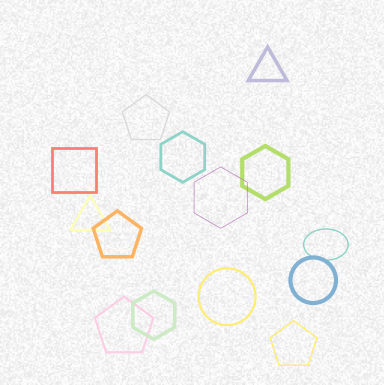[{"shape": "oval", "thickness": 1, "radius": 0.29, "center": [0.846, 0.365]}, {"shape": "hexagon", "thickness": 2, "radius": 0.33, "center": [0.475, 0.592]}, {"shape": "triangle", "thickness": 1.5, "radius": 0.3, "center": [0.234, 0.433]}, {"shape": "triangle", "thickness": 2.5, "radius": 0.29, "center": [0.695, 0.82]}, {"shape": "square", "thickness": 2, "radius": 0.29, "center": [0.192, 0.558]}, {"shape": "circle", "thickness": 3, "radius": 0.3, "center": [0.814, 0.272]}, {"shape": "pentagon", "thickness": 2.5, "radius": 0.33, "center": [0.305, 0.386]}, {"shape": "hexagon", "thickness": 3, "radius": 0.35, "center": [0.689, 0.552]}, {"shape": "pentagon", "thickness": 1.5, "radius": 0.4, "center": [0.322, 0.15]}, {"shape": "pentagon", "thickness": 1, "radius": 0.32, "center": [0.379, 0.69]}, {"shape": "hexagon", "thickness": 0.5, "radius": 0.4, "center": [0.573, 0.487]}, {"shape": "hexagon", "thickness": 2.5, "radius": 0.31, "center": [0.399, 0.181]}, {"shape": "circle", "thickness": 1.5, "radius": 0.37, "center": [0.59, 0.229]}, {"shape": "pentagon", "thickness": 1, "radius": 0.32, "center": [0.763, 0.103]}]